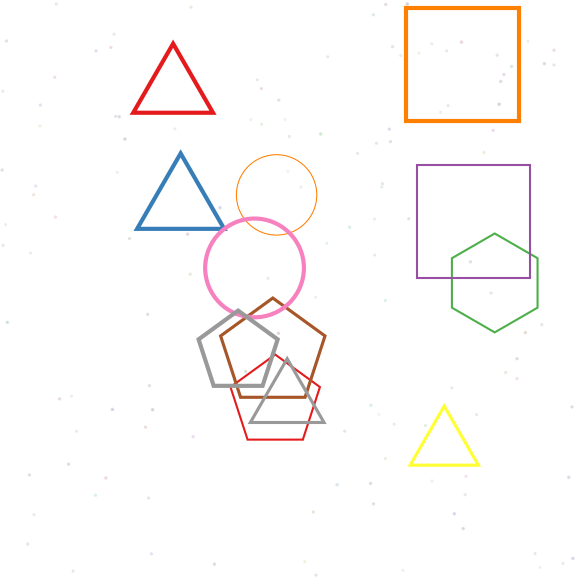[{"shape": "triangle", "thickness": 2, "radius": 0.4, "center": [0.3, 0.844]}, {"shape": "pentagon", "thickness": 1, "radius": 0.41, "center": [0.477, 0.304]}, {"shape": "triangle", "thickness": 2, "radius": 0.44, "center": [0.313, 0.646]}, {"shape": "hexagon", "thickness": 1, "radius": 0.43, "center": [0.857, 0.509]}, {"shape": "square", "thickness": 1, "radius": 0.49, "center": [0.82, 0.615]}, {"shape": "circle", "thickness": 0.5, "radius": 0.35, "center": [0.479, 0.662]}, {"shape": "square", "thickness": 2, "radius": 0.49, "center": [0.801, 0.888]}, {"shape": "triangle", "thickness": 1.5, "radius": 0.34, "center": [0.769, 0.228]}, {"shape": "pentagon", "thickness": 1.5, "radius": 0.48, "center": [0.472, 0.388]}, {"shape": "circle", "thickness": 2, "radius": 0.43, "center": [0.441, 0.535]}, {"shape": "pentagon", "thickness": 2, "radius": 0.36, "center": [0.412, 0.389]}, {"shape": "triangle", "thickness": 1.5, "radius": 0.37, "center": [0.497, 0.304]}]